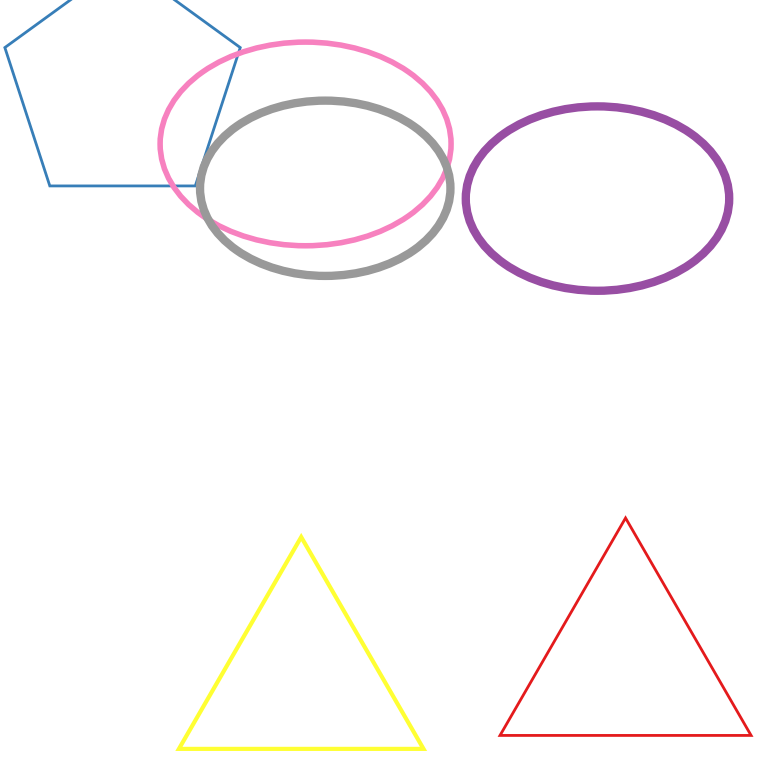[{"shape": "triangle", "thickness": 1, "radius": 0.94, "center": [0.812, 0.139]}, {"shape": "pentagon", "thickness": 1, "radius": 0.8, "center": [0.159, 0.889]}, {"shape": "oval", "thickness": 3, "radius": 0.86, "center": [0.776, 0.742]}, {"shape": "triangle", "thickness": 1.5, "radius": 0.92, "center": [0.391, 0.119]}, {"shape": "oval", "thickness": 2, "radius": 0.94, "center": [0.397, 0.813]}, {"shape": "oval", "thickness": 3, "radius": 0.81, "center": [0.422, 0.755]}]